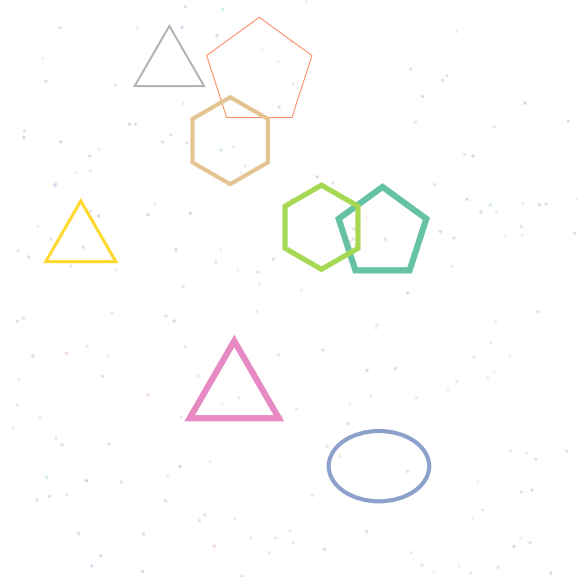[{"shape": "pentagon", "thickness": 3, "radius": 0.4, "center": [0.662, 0.596]}, {"shape": "pentagon", "thickness": 0.5, "radius": 0.48, "center": [0.449, 0.873]}, {"shape": "oval", "thickness": 2, "radius": 0.44, "center": [0.656, 0.192]}, {"shape": "triangle", "thickness": 3, "radius": 0.45, "center": [0.406, 0.32]}, {"shape": "hexagon", "thickness": 2.5, "radius": 0.36, "center": [0.557, 0.606]}, {"shape": "triangle", "thickness": 1.5, "radius": 0.35, "center": [0.14, 0.581]}, {"shape": "hexagon", "thickness": 2, "radius": 0.38, "center": [0.399, 0.756]}, {"shape": "triangle", "thickness": 1, "radius": 0.35, "center": [0.293, 0.885]}]